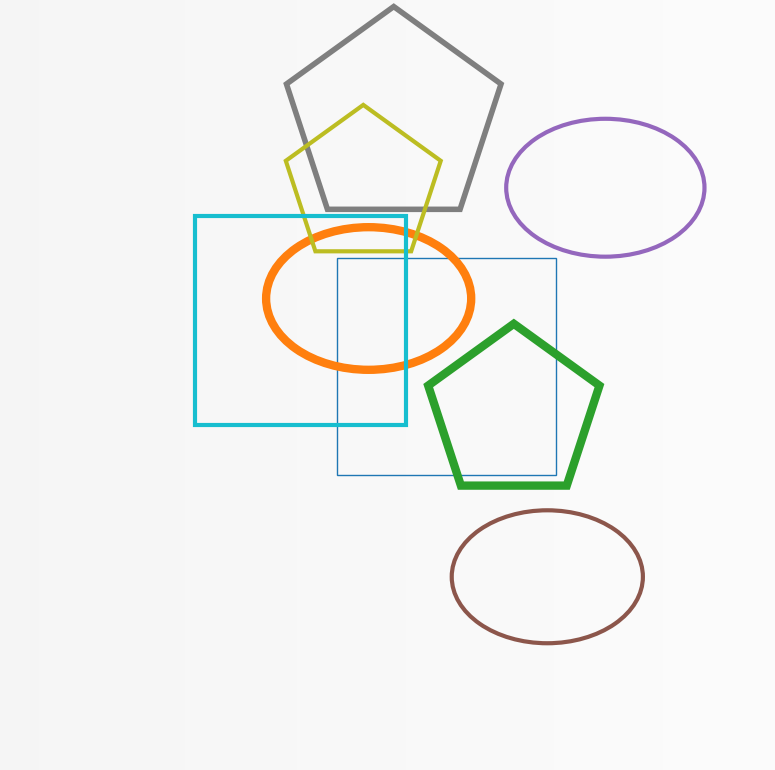[{"shape": "square", "thickness": 0.5, "radius": 0.7, "center": [0.576, 0.524]}, {"shape": "oval", "thickness": 3, "radius": 0.66, "center": [0.476, 0.612]}, {"shape": "pentagon", "thickness": 3, "radius": 0.58, "center": [0.663, 0.463]}, {"shape": "oval", "thickness": 1.5, "radius": 0.64, "center": [0.781, 0.756]}, {"shape": "oval", "thickness": 1.5, "radius": 0.62, "center": [0.706, 0.251]}, {"shape": "pentagon", "thickness": 2, "radius": 0.73, "center": [0.508, 0.846]}, {"shape": "pentagon", "thickness": 1.5, "radius": 0.53, "center": [0.469, 0.759]}, {"shape": "square", "thickness": 1.5, "radius": 0.68, "center": [0.387, 0.584]}]